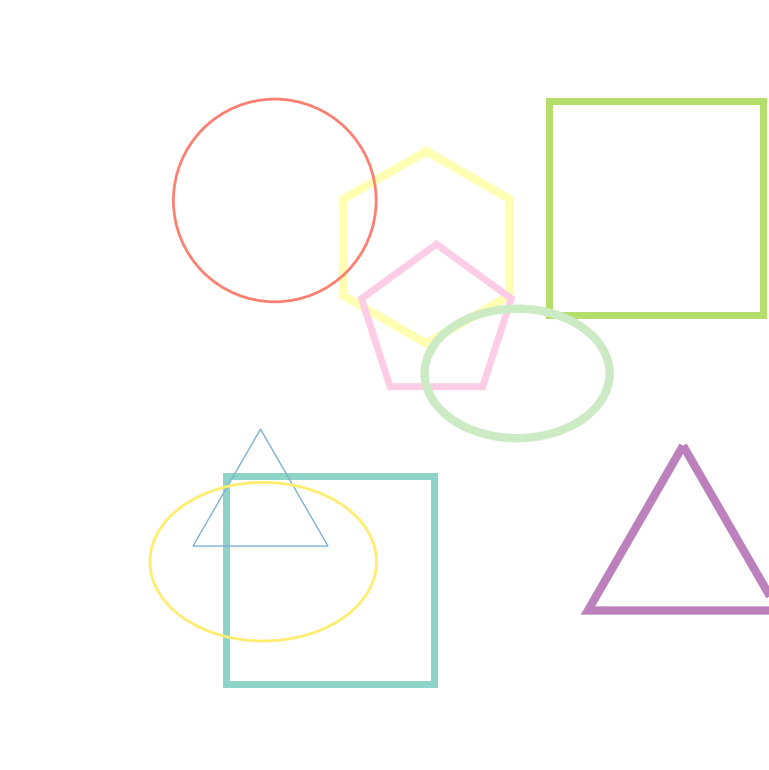[{"shape": "square", "thickness": 2.5, "radius": 0.68, "center": [0.429, 0.246]}, {"shape": "hexagon", "thickness": 3, "radius": 0.62, "center": [0.554, 0.679]}, {"shape": "circle", "thickness": 1, "radius": 0.66, "center": [0.357, 0.74]}, {"shape": "triangle", "thickness": 0.5, "radius": 0.51, "center": [0.338, 0.341]}, {"shape": "square", "thickness": 2.5, "radius": 0.7, "center": [0.852, 0.73]}, {"shape": "pentagon", "thickness": 2.5, "radius": 0.51, "center": [0.567, 0.581]}, {"shape": "triangle", "thickness": 3, "radius": 0.71, "center": [0.887, 0.278]}, {"shape": "oval", "thickness": 3, "radius": 0.6, "center": [0.672, 0.515]}, {"shape": "oval", "thickness": 1, "radius": 0.74, "center": [0.342, 0.271]}]